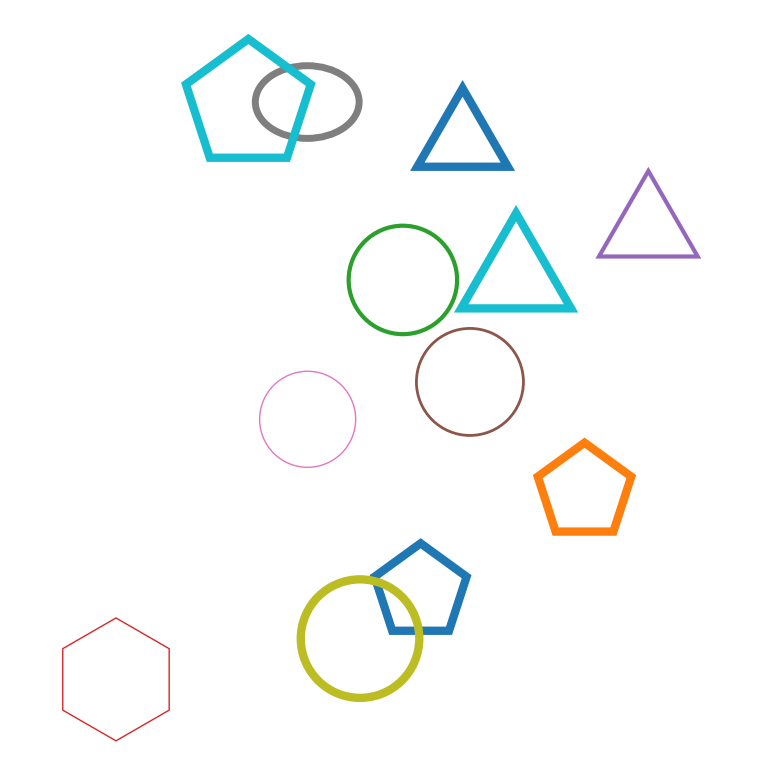[{"shape": "triangle", "thickness": 3, "radius": 0.34, "center": [0.601, 0.817]}, {"shape": "pentagon", "thickness": 3, "radius": 0.31, "center": [0.546, 0.232]}, {"shape": "pentagon", "thickness": 3, "radius": 0.32, "center": [0.759, 0.361]}, {"shape": "circle", "thickness": 1.5, "radius": 0.35, "center": [0.523, 0.636]}, {"shape": "hexagon", "thickness": 0.5, "radius": 0.4, "center": [0.151, 0.118]}, {"shape": "triangle", "thickness": 1.5, "radius": 0.37, "center": [0.842, 0.704]}, {"shape": "circle", "thickness": 1, "radius": 0.35, "center": [0.61, 0.504]}, {"shape": "circle", "thickness": 0.5, "radius": 0.31, "center": [0.4, 0.455]}, {"shape": "oval", "thickness": 2.5, "radius": 0.34, "center": [0.399, 0.867]}, {"shape": "circle", "thickness": 3, "radius": 0.38, "center": [0.468, 0.171]}, {"shape": "triangle", "thickness": 3, "radius": 0.41, "center": [0.67, 0.641]}, {"shape": "pentagon", "thickness": 3, "radius": 0.43, "center": [0.323, 0.864]}]